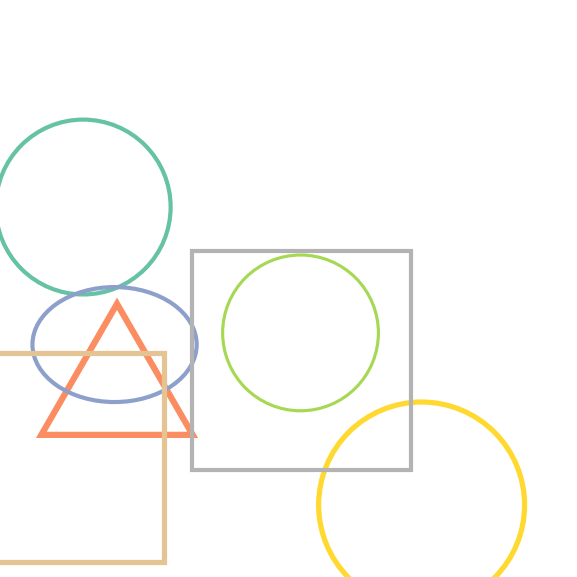[{"shape": "circle", "thickness": 2, "radius": 0.76, "center": [0.144, 0.641]}, {"shape": "triangle", "thickness": 3, "radius": 0.76, "center": [0.203, 0.322]}, {"shape": "oval", "thickness": 2, "radius": 0.71, "center": [0.198, 0.402]}, {"shape": "circle", "thickness": 1.5, "radius": 0.67, "center": [0.52, 0.423]}, {"shape": "circle", "thickness": 2.5, "radius": 0.89, "center": [0.73, 0.125]}, {"shape": "square", "thickness": 2.5, "radius": 0.91, "center": [0.102, 0.206]}, {"shape": "square", "thickness": 2, "radius": 0.95, "center": [0.522, 0.375]}]